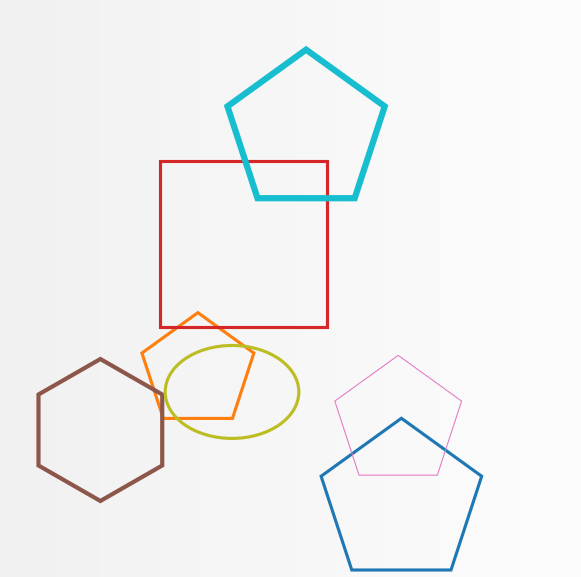[{"shape": "pentagon", "thickness": 1.5, "radius": 0.73, "center": [0.691, 0.13]}, {"shape": "pentagon", "thickness": 1.5, "radius": 0.51, "center": [0.34, 0.357]}, {"shape": "square", "thickness": 1.5, "radius": 0.72, "center": [0.419, 0.577]}, {"shape": "hexagon", "thickness": 2, "radius": 0.61, "center": [0.173, 0.255]}, {"shape": "pentagon", "thickness": 0.5, "radius": 0.57, "center": [0.685, 0.269]}, {"shape": "oval", "thickness": 1.5, "radius": 0.57, "center": [0.399, 0.32]}, {"shape": "pentagon", "thickness": 3, "radius": 0.71, "center": [0.527, 0.771]}]